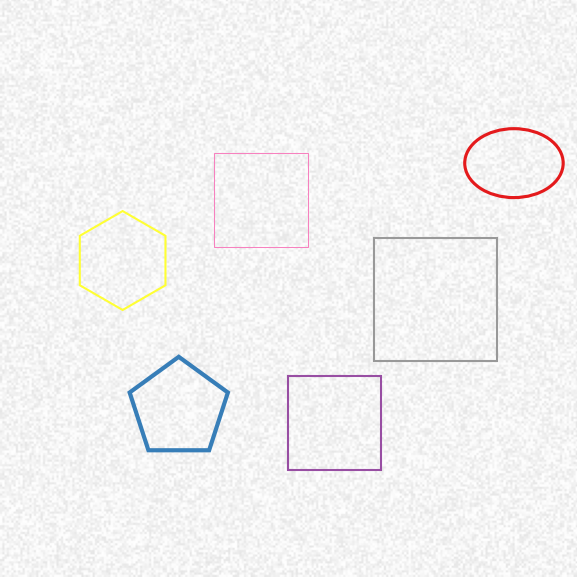[{"shape": "oval", "thickness": 1.5, "radius": 0.43, "center": [0.89, 0.717]}, {"shape": "pentagon", "thickness": 2, "radius": 0.45, "center": [0.31, 0.292]}, {"shape": "square", "thickness": 1, "radius": 0.41, "center": [0.579, 0.267]}, {"shape": "hexagon", "thickness": 1, "radius": 0.43, "center": [0.212, 0.548]}, {"shape": "square", "thickness": 0.5, "radius": 0.41, "center": [0.453, 0.653]}, {"shape": "square", "thickness": 1, "radius": 0.53, "center": [0.754, 0.481]}]